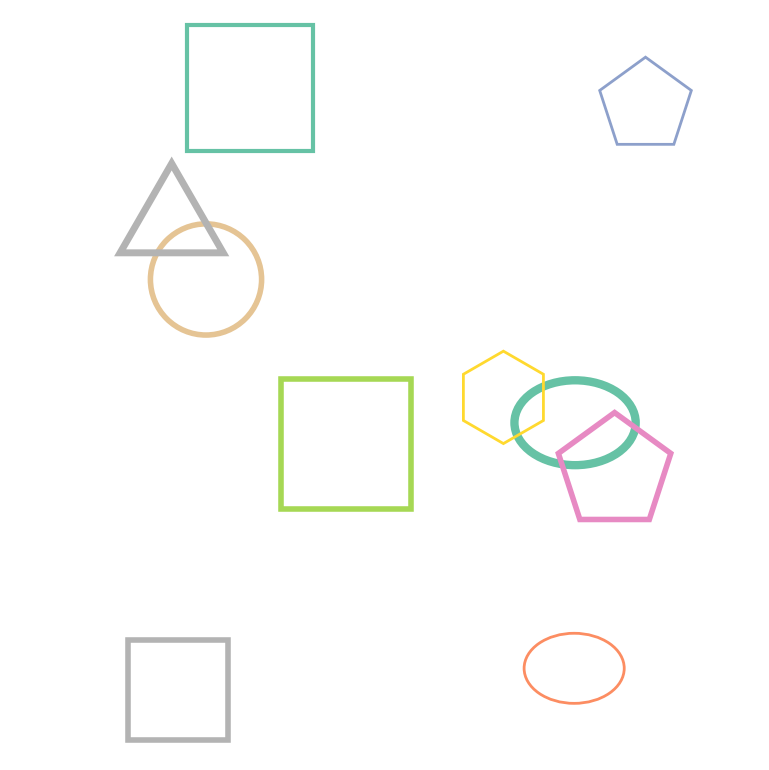[{"shape": "square", "thickness": 1.5, "radius": 0.41, "center": [0.325, 0.886]}, {"shape": "oval", "thickness": 3, "radius": 0.39, "center": [0.747, 0.451]}, {"shape": "oval", "thickness": 1, "radius": 0.33, "center": [0.746, 0.132]}, {"shape": "pentagon", "thickness": 1, "radius": 0.31, "center": [0.838, 0.863]}, {"shape": "pentagon", "thickness": 2, "radius": 0.38, "center": [0.798, 0.387]}, {"shape": "square", "thickness": 2, "radius": 0.42, "center": [0.449, 0.424]}, {"shape": "hexagon", "thickness": 1, "radius": 0.3, "center": [0.654, 0.484]}, {"shape": "circle", "thickness": 2, "radius": 0.36, "center": [0.268, 0.637]}, {"shape": "square", "thickness": 2, "radius": 0.33, "center": [0.231, 0.104]}, {"shape": "triangle", "thickness": 2.5, "radius": 0.39, "center": [0.223, 0.71]}]